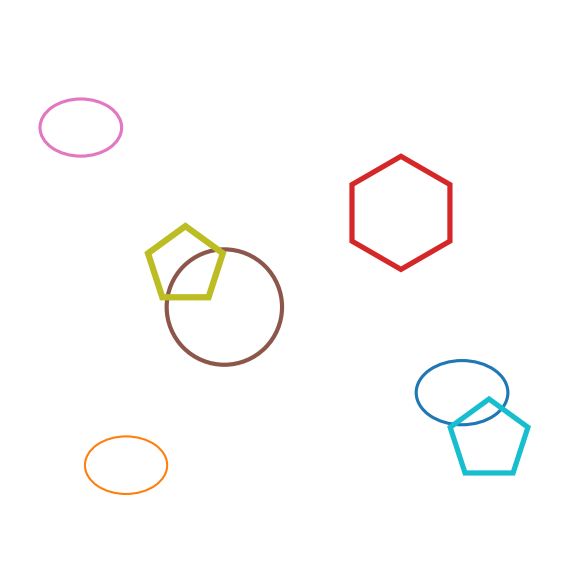[{"shape": "oval", "thickness": 1.5, "radius": 0.4, "center": [0.8, 0.319]}, {"shape": "oval", "thickness": 1, "radius": 0.36, "center": [0.218, 0.194]}, {"shape": "hexagon", "thickness": 2.5, "radius": 0.49, "center": [0.694, 0.631]}, {"shape": "circle", "thickness": 2, "radius": 0.5, "center": [0.388, 0.467]}, {"shape": "oval", "thickness": 1.5, "radius": 0.35, "center": [0.14, 0.778]}, {"shape": "pentagon", "thickness": 3, "radius": 0.34, "center": [0.321, 0.539]}, {"shape": "pentagon", "thickness": 2.5, "radius": 0.35, "center": [0.847, 0.237]}]